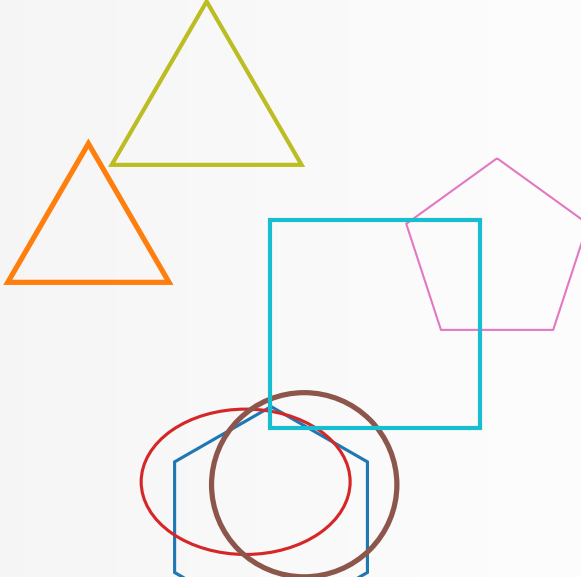[{"shape": "hexagon", "thickness": 1.5, "radius": 0.96, "center": [0.466, 0.104]}, {"shape": "triangle", "thickness": 2.5, "radius": 0.8, "center": [0.152, 0.59]}, {"shape": "oval", "thickness": 1.5, "radius": 0.9, "center": [0.423, 0.165]}, {"shape": "circle", "thickness": 2.5, "radius": 0.8, "center": [0.523, 0.16]}, {"shape": "pentagon", "thickness": 1, "radius": 0.82, "center": [0.855, 0.561]}, {"shape": "triangle", "thickness": 2, "radius": 0.94, "center": [0.355, 0.808]}, {"shape": "square", "thickness": 2, "radius": 0.9, "center": [0.645, 0.437]}]